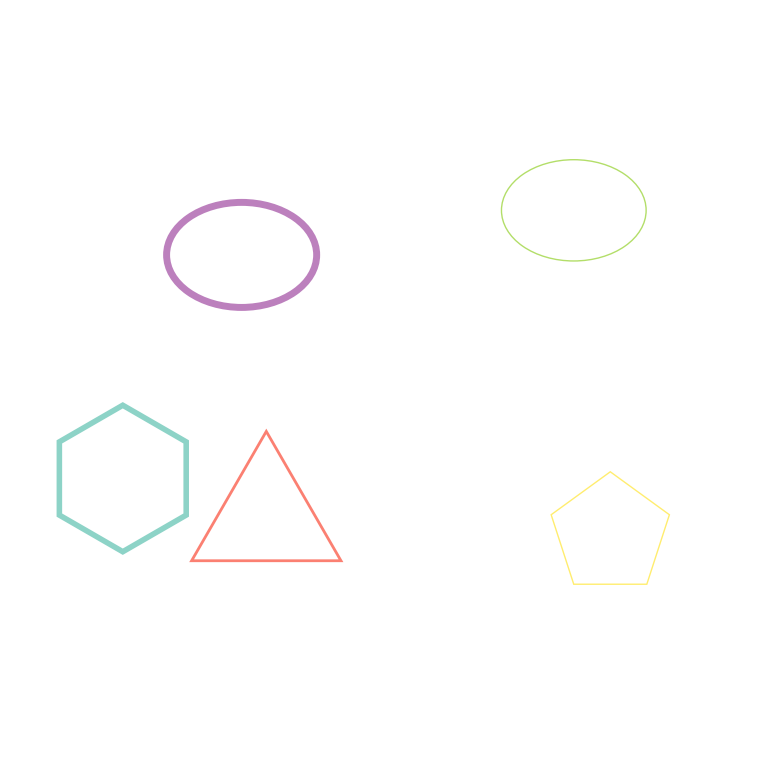[{"shape": "hexagon", "thickness": 2, "radius": 0.48, "center": [0.159, 0.379]}, {"shape": "triangle", "thickness": 1, "radius": 0.56, "center": [0.346, 0.328]}, {"shape": "oval", "thickness": 0.5, "radius": 0.47, "center": [0.745, 0.727]}, {"shape": "oval", "thickness": 2.5, "radius": 0.49, "center": [0.314, 0.669]}, {"shape": "pentagon", "thickness": 0.5, "radius": 0.4, "center": [0.793, 0.307]}]